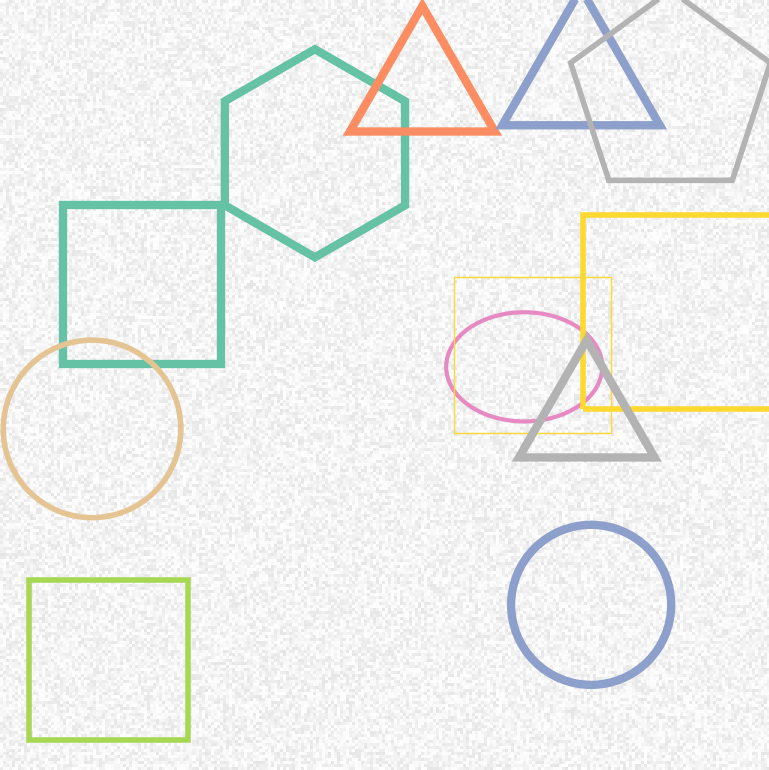[{"shape": "hexagon", "thickness": 3, "radius": 0.68, "center": [0.409, 0.801]}, {"shape": "square", "thickness": 3, "radius": 0.52, "center": [0.184, 0.631]}, {"shape": "triangle", "thickness": 3, "radius": 0.54, "center": [0.549, 0.884]}, {"shape": "circle", "thickness": 3, "radius": 0.52, "center": [0.768, 0.214]}, {"shape": "triangle", "thickness": 3, "radius": 0.59, "center": [0.755, 0.896]}, {"shape": "oval", "thickness": 1.5, "radius": 0.51, "center": [0.681, 0.524]}, {"shape": "square", "thickness": 2, "radius": 0.52, "center": [0.141, 0.143]}, {"shape": "square", "thickness": 2, "radius": 0.63, "center": [0.883, 0.595]}, {"shape": "square", "thickness": 0.5, "radius": 0.51, "center": [0.692, 0.539]}, {"shape": "circle", "thickness": 2, "radius": 0.58, "center": [0.12, 0.443]}, {"shape": "triangle", "thickness": 3, "radius": 0.51, "center": [0.762, 0.457]}, {"shape": "pentagon", "thickness": 2, "radius": 0.68, "center": [0.871, 0.876]}]